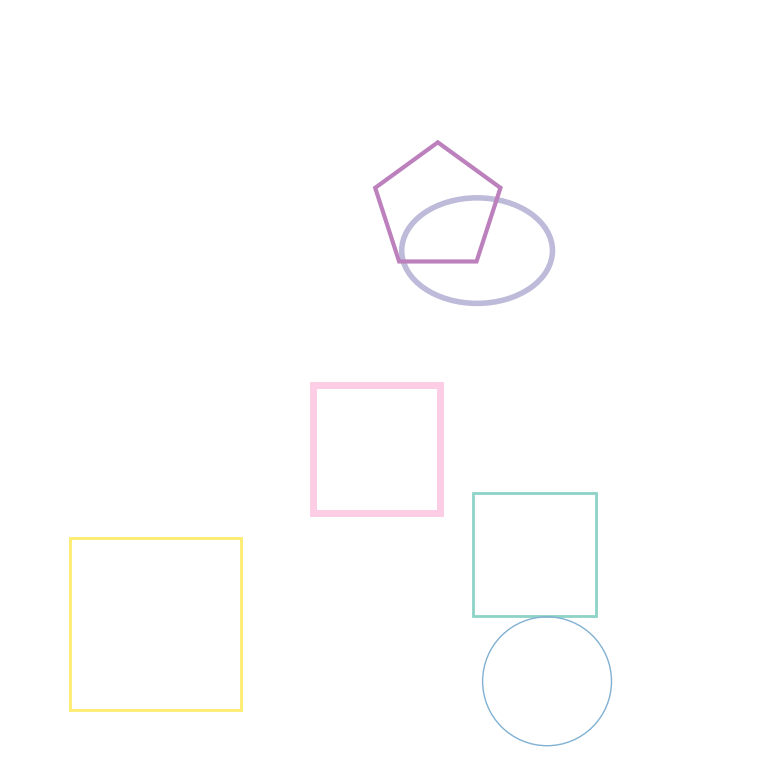[{"shape": "square", "thickness": 1, "radius": 0.4, "center": [0.694, 0.28]}, {"shape": "oval", "thickness": 2, "radius": 0.49, "center": [0.62, 0.675]}, {"shape": "circle", "thickness": 0.5, "radius": 0.42, "center": [0.71, 0.115]}, {"shape": "square", "thickness": 2.5, "radius": 0.42, "center": [0.489, 0.417]}, {"shape": "pentagon", "thickness": 1.5, "radius": 0.43, "center": [0.569, 0.73]}, {"shape": "square", "thickness": 1, "radius": 0.56, "center": [0.202, 0.189]}]